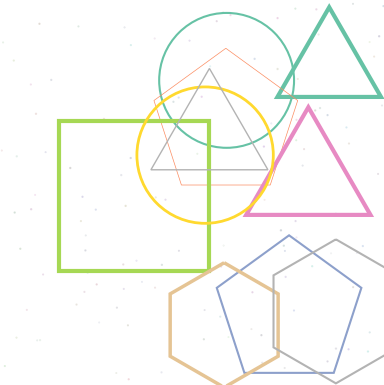[{"shape": "triangle", "thickness": 3, "radius": 0.78, "center": [0.855, 0.826]}, {"shape": "circle", "thickness": 1.5, "radius": 0.88, "center": [0.589, 0.791]}, {"shape": "pentagon", "thickness": 0.5, "radius": 0.98, "center": [0.587, 0.678]}, {"shape": "pentagon", "thickness": 1.5, "radius": 0.99, "center": [0.751, 0.191]}, {"shape": "triangle", "thickness": 3, "radius": 0.93, "center": [0.801, 0.535]}, {"shape": "square", "thickness": 3, "radius": 0.97, "center": [0.347, 0.49]}, {"shape": "circle", "thickness": 2, "radius": 0.89, "center": [0.533, 0.597]}, {"shape": "hexagon", "thickness": 2.5, "radius": 0.81, "center": [0.582, 0.156]}, {"shape": "hexagon", "thickness": 1.5, "radius": 0.94, "center": [0.872, 0.191]}, {"shape": "triangle", "thickness": 1, "radius": 0.88, "center": [0.544, 0.647]}]